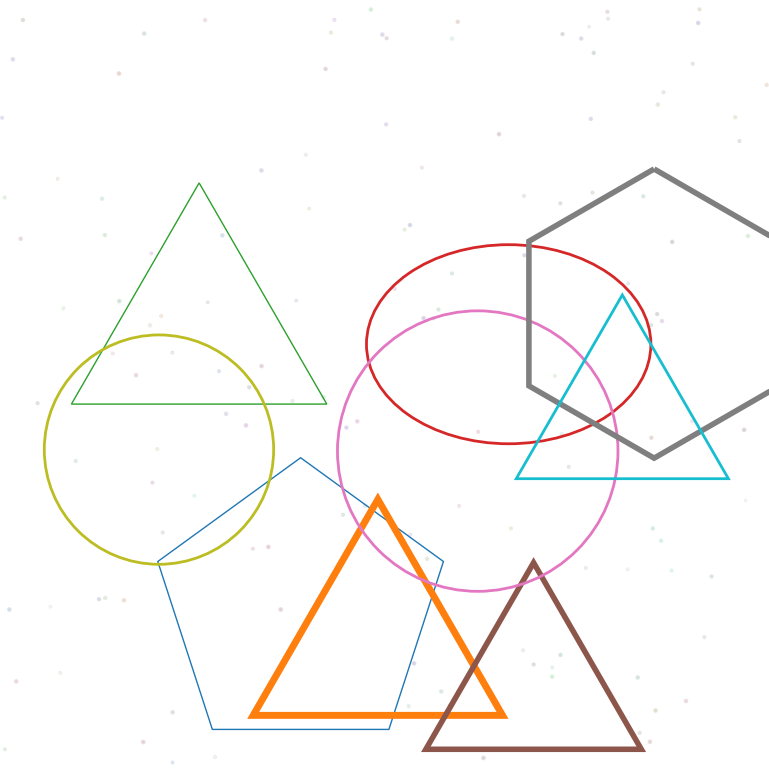[{"shape": "pentagon", "thickness": 0.5, "radius": 0.98, "center": [0.39, 0.21]}, {"shape": "triangle", "thickness": 2.5, "radius": 0.93, "center": [0.491, 0.164]}, {"shape": "triangle", "thickness": 0.5, "radius": 0.96, "center": [0.259, 0.571]}, {"shape": "oval", "thickness": 1, "radius": 0.92, "center": [0.661, 0.553]}, {"shape": "triangle", "thickness": 2, "radius": 0.81, "center": [0.693, 0.108]}, {"shape": "circle", "thickness": 1, "radius": 0.91, "center": [0.62, 0.414]}, {"shape": "hexagon", "thickness": 2, "radius": 0.94, "center": [0.85, 0.593]}, {"shape": "circle", "thickness": 1, "radius": 0.74, "center": [0.206, 0.416]}, {"shape": "triangle", "thickness": 1, "radius": 0.8, "center": [0.808, 0.458]}]